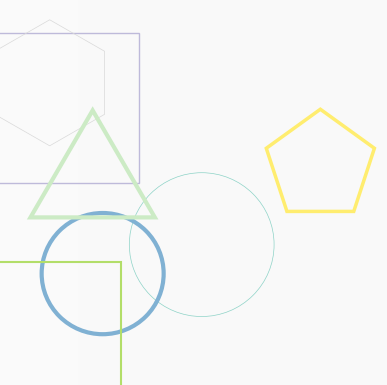[{"shape": "circle", "thickness": 0.5, "radius": 0.93, "center": [0.521, 0.365]}, {"shape": "square", "thickness": 1, "radius": 0.97, "center": [0.165, 0.72]}, {"shape": "circle", "thickness": 3, "radius": 0.79, "center": [0.265, 0.289]}, {"shape": "square", "thickness": 1.5, "radius": 0.92, "center": [0.129, 0.136]}, {"shape": "hexagon", "thickness": 0.5, "radius": 0.82, "center": [0.128, 0.785]}, {"shape": "triangle", "thickness": 3, "radius": 0.93, "center": [0.239, 0.528]}, {"shape": "pentagon", "thickness": 2.5, "radius": 0.73, "center": [0.827, 0.57]}]